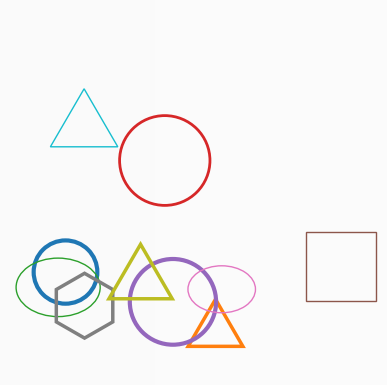[{"shape": "circle", "thickness": 3, "radius": 0.41, "center": [0.169, 0.293]}, {"shape": "triangle", "thickness": 2.5, "radius": 0.41, "center": [0.556, 0.141]}, {"shape": "oval", "thickness": 1, "radius": 0.54, "center": [0.15, 0.254]}, {"shape": "circle", "thickness": 2, "radius": 0.58, "center": [0.425, 0.583]}, {"shape": "circle", "thickness": 3, "radius": 0.56, "center": [0.446, 0.216]}, {"shape": "square", "thickness": 1, "radius": 0.45, "center": [0.881, 0.307]}, {"shape": "oval", "thickness": 1, "radius": 0.44, "center": [0.572, 0.249]}, {"shape": "hexagon", "thickness": 2.5, "radius": 0.42, "center": [0.218, 0.206]}, {"shape": "triangle", "thickness": 2.5, "radius": 0.47, "center": [0.363, 0.271]}, {"shape": "triangle", "thickness": 1, "radius": 0.5, "center": [0.217, 0.669]}]